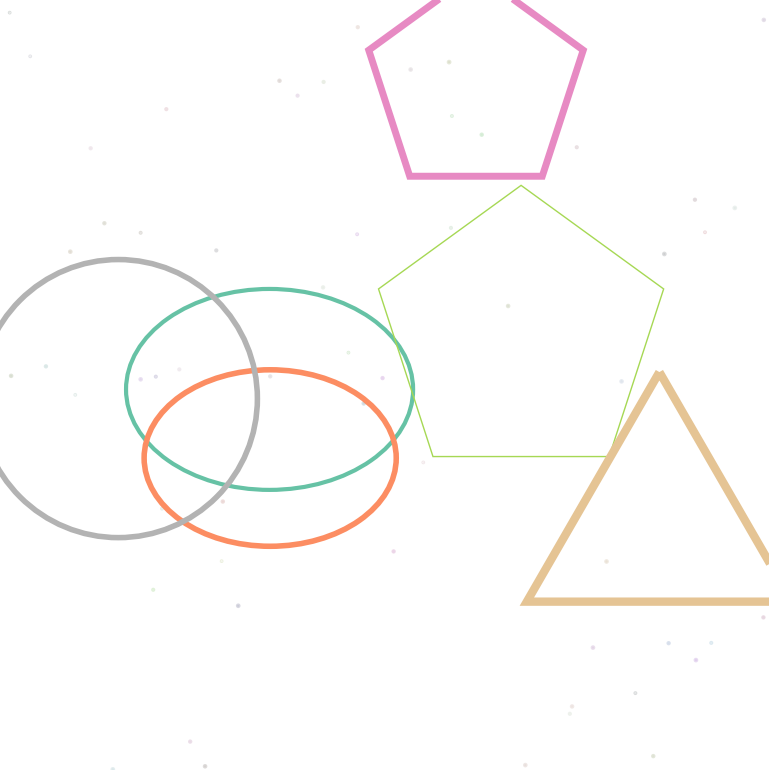[{"shape": "oval", "thickness": 1.5, "radius": 0.93, "center": [0.35, 0.494]}, {"shape": "oval", "thickness": 2, "radius": 0.82, "center": [0.351, 0.405]}, {"shape": "pentagon", "thickness": 2.5, "radius": 0.73, "center": [0.618, 0.89]}, {"shape": "pentagon", "thickness": 0.5, "radius": 0.97, "center": [0.677, 0.565]}, {"shape": "triangle", "thickness": 3, "radius": 0.99, "center": [0.856, 0.318]}, {"shape": "circle", "thickness": 2, "radius": 0.9, "center": [0.154, 0.482]}]